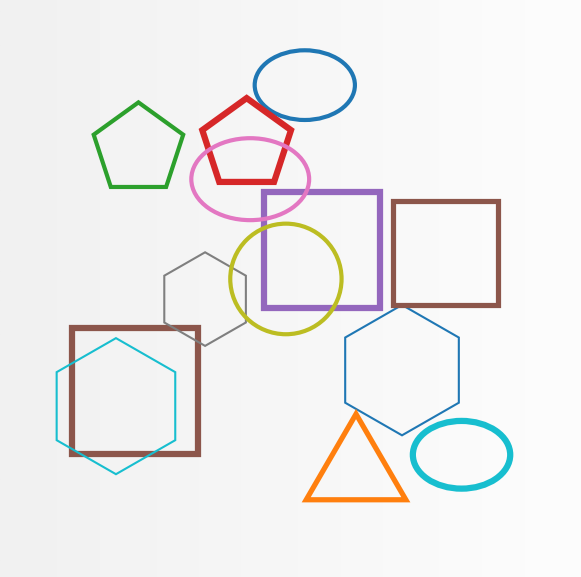[{"shape": "oval", "thickness": 2, "radius": 0.43, "center": [0.524, 0.852]}, {"shape": "hexagon", "thickness": 1, "radius": 0.56, "center": [0.692, 0.358]}, {"shape": "triangle", "thickness": 2.5, "radius": 0.49, "center": [0.613, 0.183]}, {"shape": "pentagon", "thickness": 2, "radius": 0.4, "center": [0.238, 0.741]}, {"shape": "pentagon", "thickness": 3, "radius": 0.4, "center": [0.424, 0.749]}, {"shape": "square", "thickness": 3, "radius": 0.5, "center": [0.555, 0.566]}, {"shape": "square", "thickness": 2.5, "radius": 0.45, "center": [0.766, 0.561]}, {"shape": "square", "thickness": 3, "radius": 0.54, "center": [0.233, 0.322]}, {"shape": "oval", "thickness": 2, "radius": 0.51, "center": [0.431, 0.689]}, {"shape": "hexagon", "thickness": 1, "radius": 0.41, "center": [0.353, 0.481]}, {"shape": "circle", "thickness": 2, "radius": 0.48, "center": [0.492, 0.516]}, {"shape": "hexagon", "thickness": 1, "radius": 0.59, "center": [0.199, 0.296]}, {"shape": "oval", "thickness": 3, "radius": 0.42, "center": [0.794, 0.212]}]